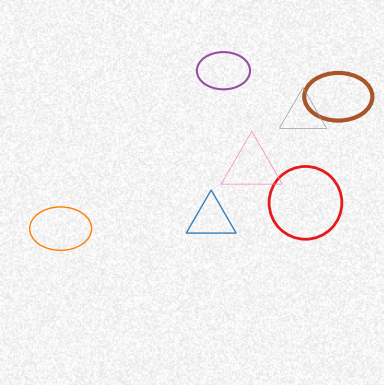[{"shape": "circle", "thickness": 2, "radius": 0.47, "center": [0.793, 0.473]}, {"shape": "triangle", "thickness": 1, "radius": 0.37, "center": [0.549, 0.432]}, {"shape": "oval", "thickness": 1.5, "radius": 0.35, "center": [0.58, 0.816]}, {"shape": "oval", "thickness": 1, "radius": 0.4, "center": [0.157, 0.406]}, {"shape": "oval", "thickness": 3, "radius": 0.44, "center": [0.879, 0.749]}, {"shape": "triangle", "thickness": 0.5, "radius": 0.46, "center": [0.654, 0.568]}, {"shape": "triangle", "thickness": 0.5, "radius": 0.35, "center": [0.787, 0.702]}]